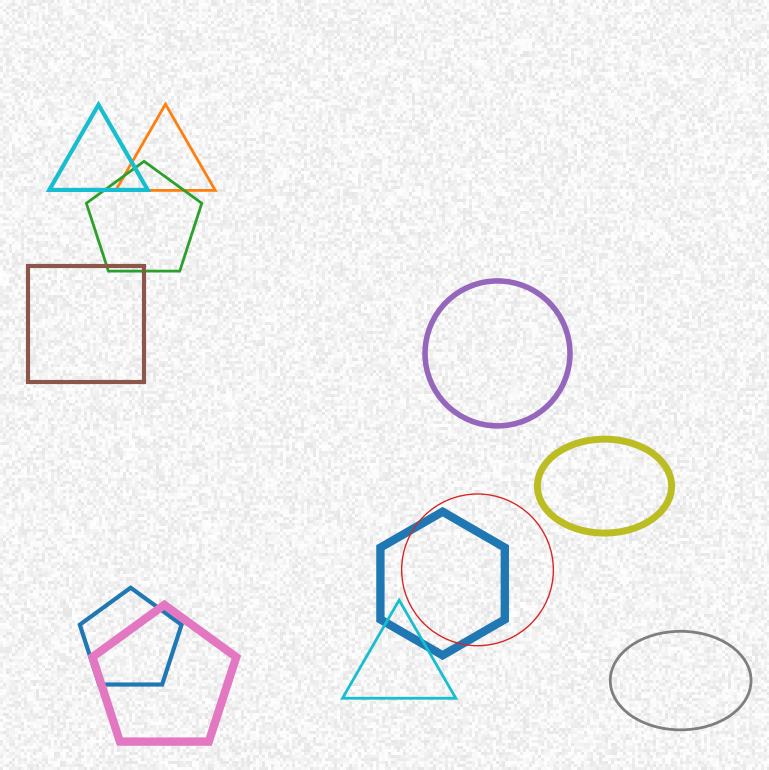[{"shape": "hexagon", "thickness": 3, "radius": 0.47, "center": [0.575, 0.242]}, {"shape": "pentagon", "thickness": 1.5, "radius": 0.35, "center": [0.17, 0.167]}, {"shape": "triangle", "thickness": 1, "radius": 0.37, "center": [0.215, 0.79]}, {"shape": "pentagon", "thickness": 1, "radius": 0.39, "center": [0.187, 0.712]}, {"shape": "circle", "thickness": 0.5, "radius": 0.49, "center": [0.62, 0.26]}, {"shape": "circle", "thickness": 2, "radius": 0.47, "center": [0.646, 0.541]}, {"shape": "square", "thickness": 1.5, "radius": 0.38, "center": [0.112, 0.58]}, {"shape": "pentagon", "thickness": 3, "radius": 0.49, "center": [0.213, 0.116]}, {"shape": "oval", "thickness": 1, "radius": 0.46, "center": [0.884, 0.116]}, {"shape": "oval", "thickness": 2.5, "radius": 0.44, "center": [0.785, 0.369]}, {"shape": "triangle", "thickness": 1, "radius": 0.42, "center": [0.518, 0.136]}, {"shape": "triangle", "thickness": 1.5, "radius": 0.37, "center": [0.128, 0.79]}]